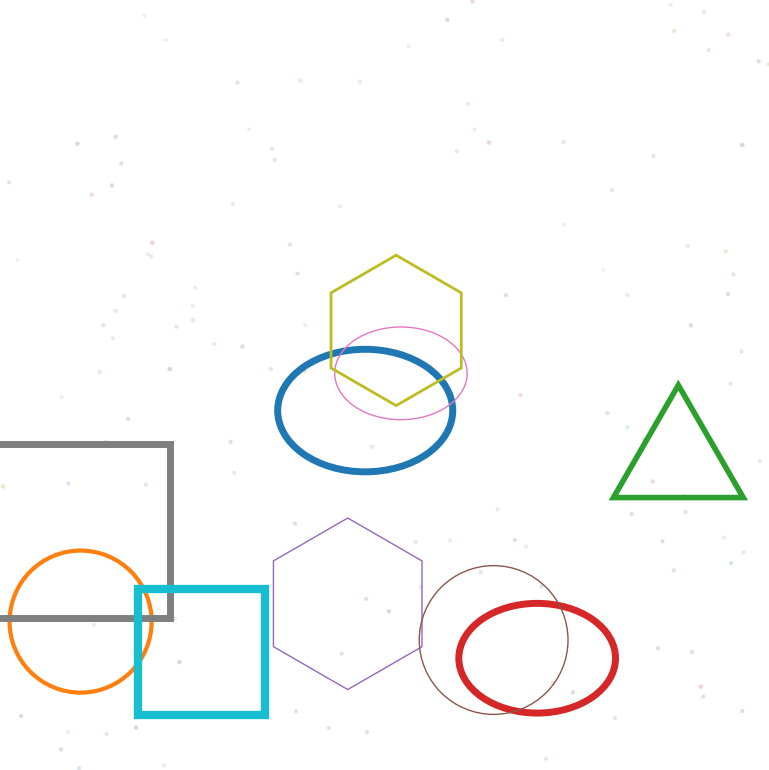[{"shape": "oval", "thickness": 2.5, "radius": 0.57, "center": [0.474, 0.467]}, {"shape": "circle", "thickness": 1.5, "radius": 0.46, "center": [0.105, 0.193]}, {"shape": "triangle", "thickness": 2, "radius": 0.49, "center": [0.881, 0.402]}, {"shape": "oval", "thickness": 2.5, "radius": 0.51, "center": [0.698, 0.145]}, {"shape": "hexagon", "thickness": 0.5, "radius": 0.56, "center": [0.452, 0.216]}, {"shape": "circle", "thickness": 0.5, "radius": 0.48, "center": [0.641, 0.169]}, {"shape": "oval", "thickness": 0.5, "radius": 0.43, "center": [0.521, 0.515]}, {"shape": "square", "thickness": 2.5, "radius": 0.57, "center": [0.108, 0.31]}, {"shape": "hexagon", "thickness": 1, "radius": 0.49, "center": [0.514, 0.571]}, {"shape": "square", "thickness": 3, "radius": 0.41, "center": [0.262, 0.154]}]